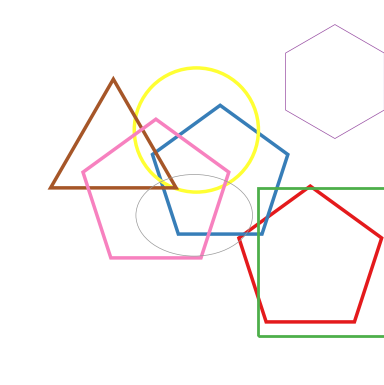[{"shape": "pentagon", "thickness": 2.5, "radius": 0.97, "center": [0.806, 0.322]}, {"shape": "pentagon", "thickness": 2.5, "radius": 0.92, "center": [0.572, 0.542]}, {"shape": "square", "thickness": 2, "radius": 0.96, "center": [0.863, 0.32]}, {"shape": "hexagon", "thickness": 0.5, "radius": 0.74, "center": [0.87, 0.788]}, {"shape": "circle", "thickness": 2.5, "radius": 0.81, "center": [0.51, 0.662]}, {"shape": "triangle", "thickness": 2.5, "radius": 0.94, "center": [0.294, 0.606]}, {"shape": "pentagon", "thickness": 2.5, "radius": 1.0, "center": [0.405, 0.491]}, {"shape": "oval", "thickness": 0.5, "radius": 0.76, "center": [0.504, 0.441]}]